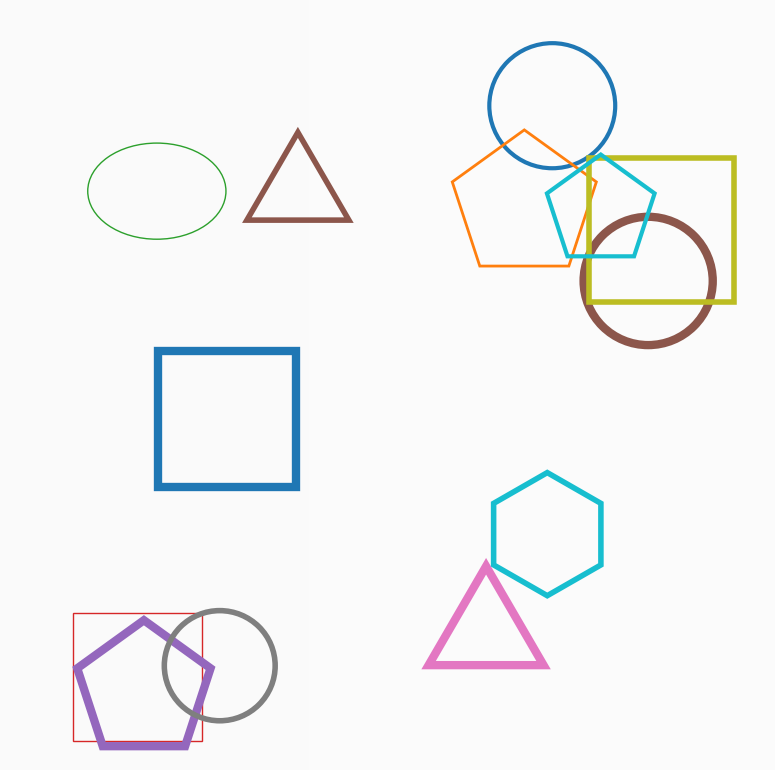[{"shape": "square", "thickness": 3, "radius": 0.44, "center": [0.293, 0.456]}, {"shape": "circle", "thickness": 1.5, "radius": 0.41, "center": [0.713, 0.863]}, {"shape": "pentagon", "thickness": 1, "radius": 0.49, "center": [0.677, 0.734]}, {"shape": "oval", "thickness": 0.5, "radius": 0.45, "center": [0.202, 0.752]}, {"shape": "square", "thickness": 0.5, "radius": 0.41, "center": [0.177, 0.121]}, {"shape": "pentagon", "thickness": 3, "radius": 0.45, "center": [0.186, 0.104]}, {"shape": "triangle", "thickness": 2, "radius": 0.38, "center": [0.384, 0.752]}, {"shape": "circle", "thickness": 3, "radius": 0.42, "center": [0.836, 0.635]}, {"shape": "triangle", "thickness": 3, "radius": 0.43, "center": [0.627, 0.179]}, {"shape": "circle", "thickness": 2, "radius": 0.36, "center": [0.284, 0.135]}, {"shape": "square", "thickness": 2, "radius": 0.47, "center": [0.854, 0.701]}, {"shape": "pentagon", "thickness": 1.5, "radius": 0.37, "center": [0.775, 0.726]}, {"shape": "hexagon", "thickness": 2, "radius": 0.4, "center": [0.706, 0.306]}]